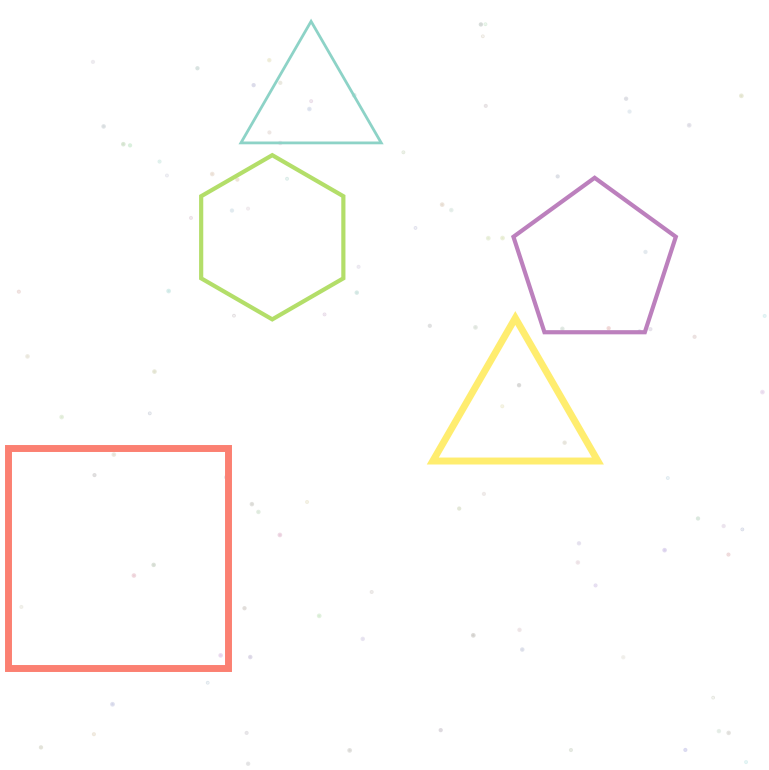[{"shape": "triangle", "thickness": 1, "radius": 0.53, "center": [0.404, 0.867]}, {"shape": "square", "thickness": 2.5, "radius": 0.71, "center": [0.153, 0.276]}, {"shape": "hexagon", "thickness": 1.5, "radius": 0.53, "center": [0.354, 0.692]}, {"shape": "pentagon", "thickness": 1.5, "radius": 0.55, "center": [0.772, 0.658]}, {"shape": "triangle", "thickness": 2.5, "radius": 0.62, "center": [0.669, 0.463]}]